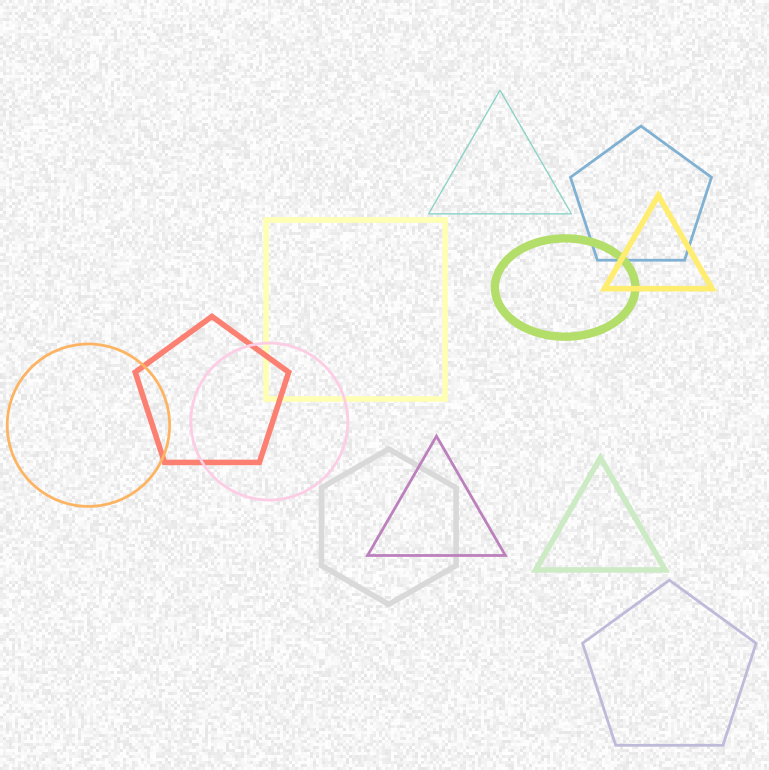[{"shape": "triangle", "thickness": 0.5, "radius": 0.54, "center": [0.649, 0.776]}, {"shape": "square", "thickness": 2, "radius": 0.58, "center": [0.462, 0.598]}, {"shape": "pentagon", "thickness": 1, "radius": 0.59, "center": [0.869, 0.128]}, {"shape": "pentagon", "thickness": 2, "radius": 0.52, "center": [0.275, 0.484]}, {"shape": "pentagon", "thickness": 1, "radius": 0.48, "center": [0.832, 0.74]}, {"shape": "circle", "thickness": 1, "radius": 0.53, "center": [0.115, 0.448]}, {"shape": "oval", "thickness": 3, "radius": 0.46, "center": [0.734, 0.627]}, {"shape": "circle", "thickness": 1, "radius": 0.51, "center": [0.35, 0.453]}, {"shape": "hexagon", "thickness": 2, "radius": 0.5, "center": [0.505, 0.316]}, {"shape": "triangle", "thickness": 1, "radius": 0.52, "center": [0.567, 0.33]}, {"shape": "triangle", "thickness": 2, "radius": 0.49, "center": [0.78, 0.308]}, {"shape": "triangle", "thickness": 2, "radius": 0.4, "center": [0.855, 0.665]}]